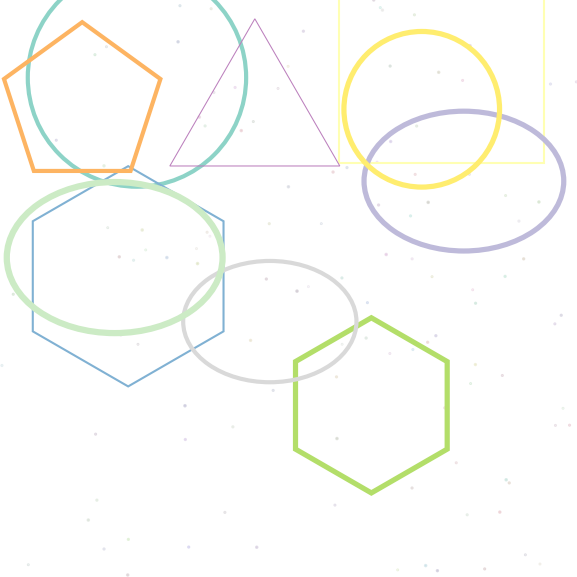[{"shape": "circle", "thickness": 2, "radius": 0.95, "center": [0.237, 0.865]}, {"shape": "square", "thickness": 1, "radius": 0.89, "center": [0.765, 0.894]}, {"shape": "oval", "thickness": 2.5, "radius": 0.86, "center": [0.803, 0.686]}, {"shape": "hexagon", "thickness": 1, "radius": 0.95, "center": [0.222, 0.521]}, {"shape": "pentagon", "thickness": 2, "radius": 0.71, "center": [0.142, 0.818]}, {"shape": "hexagon", "thickness": 2.5, "radius": 0.76, "center": [0.643, 0.297]}, {"shape": "oval", "thickness": 2, "radius": 0.75, "center": [0.467, 0.442]}, {"shape": "triangle", "thickness": 0.5, "radius": 0.85, "center": [0.441, 0.797]}, {"shape": "oval", "thickness": 3, "radius": 0.93, "center": [0.199, 0.553]}, {"shape": "circle", "thickness": 2.5, "radius": 0.67, "center": [0.73, 0.81]}]